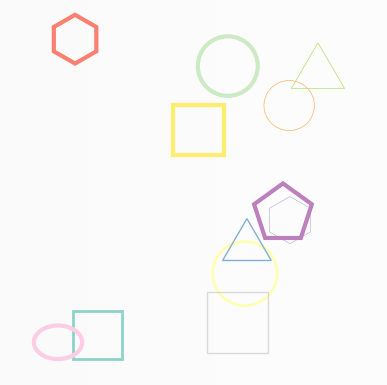[{"shape": "square", "thickness": 2, "radius": 0.31, "center": [0.252, 0.13]}, {"shape": "circle", "thickness": 2, "radius": 0.42, "center": [0.632, 0.289]}, {"shape": "hexagon", "thickness": 0.5, "radius": 0.31, "center": [0.748, 0.428]}, {"shape": "hexagon", "thickness": 3, "radius": 0.32, "center": [0.194, 0.898]}, {"shape": "triangle", "thickness": 1, "radius": 0.36, "center": [0.637, 0.36]}, {"shape": "circle", "thickness": 0.5, "radius": 0.33, "center": [0.746, 0.726]}, {"shape": "triangle", "thickness": 0.5, "radius": 0.4, "center": [0.821, 0.81]}, {"shape": "oval", "thickness": 3, "radius": 0.31, "center": [0.15, 0.111]}, {"shape": "square", "thickness": 1, "radius": 0.39, "center": [0.613, 0.163]}, {"shape": "pentagon", "thickness": 3, "radius": 0.39, "center": [0.73, 0.445]}, {"shape": "circle", "thickness": 3, "radius": 0.39, "center": [0.588, 0.828]}, {"shape": "square", "thickness": 3, "radius": 0.32, "center": [0.513, 0.662]}]